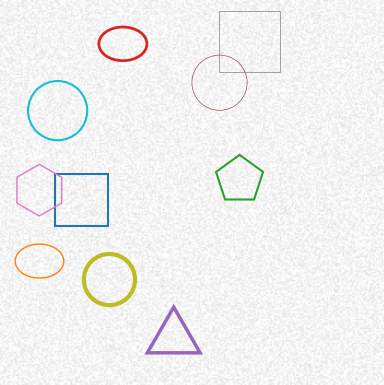[{"shape": "square", "thickness": 1.5, "radius": 0.34, "center": [0.211, 0.48]}, {"shape": "oval", "thickness": 1, "radius": 0.32, "center": [0.103, 0.322]}, {"shape": "pentagon", "thickness": 1.5, "radius": 0.32, "center": [0.622, 0.534]}, {"shape": "oval", "thickness": 2, "radius": 0.31, "center": [0.319, 0.886]}, {"shape": "triangle", "thickness": 2.5, "radius": 0.4, "center": [0.451, 0.123]}, {"shape": "circle", "thickness": 0.5, "radius": 0.36, "center": [0.57, 0.785]}, {"shape": "hexagon", "thickness": 1, "radius": 0.34, "center": [0.102, 0.506]}, {"shape": "square", "thickness": 0.5, "radius": 0.4, "center": [0.648, 0.893]}, {"shape": "circle", "thickness": 3, "radius": 0.33, "center": [0.284, 0.274]}, {"shape": "circle", "thickness": 1.5, "radius": 0.38, "center": [0.15, 0.713]}]